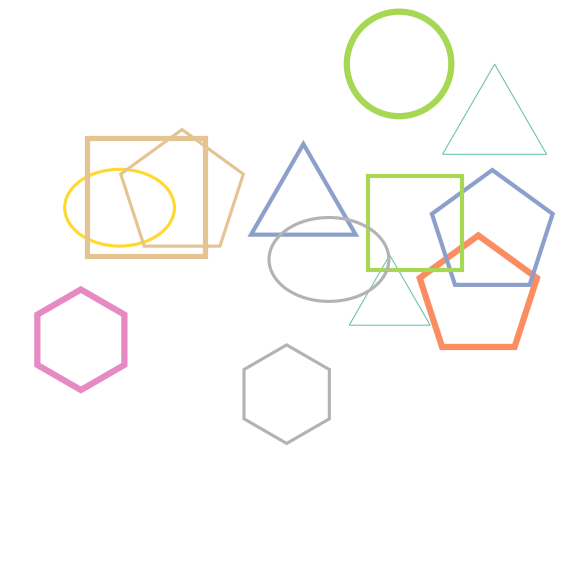[{"shape": "triangle", "thickness": 0.5, "radius": 0.52, "center": [0.856, 0.784]}, {"shape": "triangle", "thickness": 0.5, "radius": 0.4, "center": [0.675, 0.477]}, {"shape": "pentagon", "thickness": 3, "radius": 0.53, "center": [0.828, 0.485]}, {"shape": "triangle", "thickness": 2, "radius": 0.52, "center": [0.525, 0.645]}, {"shape": "pentagon", "thickness": 2, "radius": 0.55, "center": [0.852, 0.595]}, {"shape": "hexagon", "thickness": 3, "radius": 0.44, "center": [0.14, 0.411]}, {"shape": "circle", "thickness": 3, "radius": 0.45, "center": [0.691, 0.888]}, {"shape": "square", "thickness": 2, "radius": 0.41, "center": [0.719, 0.613]}, {"shape": "oval", "thickness": 1.5, "radius": 0.48, "center": [0.207, 0.639]}, {"shape": "pentagon", "thickness": 1.5, "radius": 0.56, "center": [0.315, 0.663]}, {"shape": "square", "thickness": 2.5, "radius": 0.51, "center": [0.253, 0.658]}, {"shape": "oval", "thickness": 1.5, "radius": 0.52, "center": [0.57, 0.55]}, {"shape": "hexagon", "thickness": 1.5, "radius": 0.43, "center": [0.496, 0.317]}]